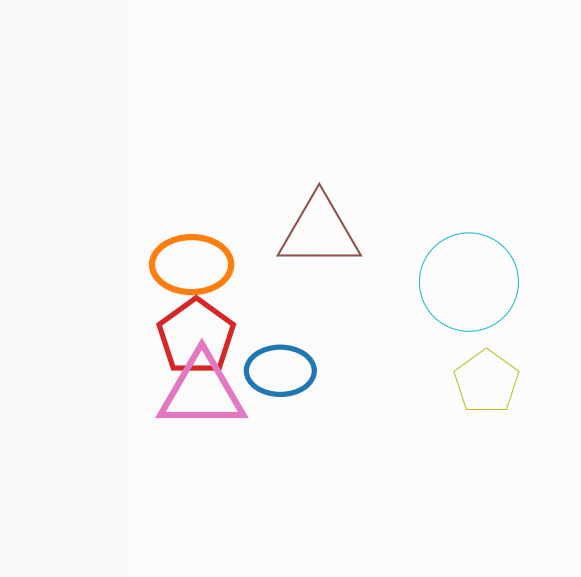[{"shape": "oval", "thickness": 2.5, "radius": 0.29, "center": [0.482, 0.357]}, {"shape": "oval", "thickness": 3, "radius": 0.34, "center": [0.33, 0.541]}, {"shape": "pentagon", "thickness": 2.5, "radius": 0.34, "center": [0.338, 0.416]}, {"shape": "triangle", "thickness": 1, "radius": 0.41, "center": [0.549, 0.598]}, {"shape": "triangle", "thickness": 3, "radius": 0.41, "center": [0.347, 0.322]}, {"shape": "pentagon", "thickness": 0.5, "radius": 0.29, "center": [0.837, 0.338]}, {"shape": "circle", "thickness": 0.5, "radius": 0.43, "center": [0.807, 0.511]}]